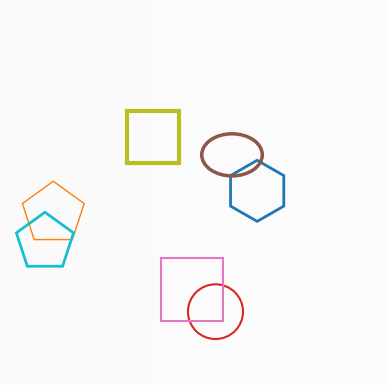[{"shape": "hexagon", "thickness": 2, "radius": 0.4, "center": [0.664, 0.504]}, {"shape": "pentagon", "thickness": 1, "radius": 0.42, "center": [0.138, 0.445]}, {"shape": "circle", "thickness": 1.5, "radius": 0.36, "center": [0.556, 0.19]}, {"shape": "oval", "thickness": 2.5, "radius": 0.39, "center": [0.599, 0.598]}, {"shape": "square", "thickness": 1.5, "radius": 0.41, "center": [0.496, 0.248]}, {"shape": "square", "thickness": 3, "radius": 0.34, "center": [0.396, 0.644]}, {"shape": "pentagon", "thickness": 2, "radius": 0.39, "center": [0.116, 0.371]}]